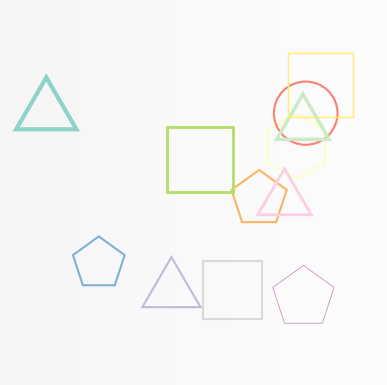[{"shape": "triangle", "thickness": 3, "radius": 0.45, "center": [0.119, 0.709]}, {"shape": "hexagon", "thickness": 1, "radius": 0.42, "center": [0.765, 0.62]}, {"shape": "triangle", "thickness": 1.5, "radius": 0.43, "center": [0.442, 0.246]}, {"shape": "circle", "thickness": 1.5, "radius": 0.41, "center": [0.789, 0.706]}, {"shape": "pentagon", "thickness": 1.5, "radius": 0.35, "center": [0.255, 0.316]}, {"shape": "pentagon", "thickness": 1.5, "radius": 0.37, "center": [0.669, 0.484]}, {"shape": "square", "thickness": 2, "radius": 0.42, "center": [0.517, 0.586]}, {"shape": "triangle", "thickness": 2, "radius": 0.4, "center": [0.734, 0.482]}, {"shape": "square", "thickness": 1.5, "radius": 0.38, "center": [0.6, 0.247]}, {"shape": "pentagon", "thickness": 0.5, "radius": 0.42, "center": [0.783, 0.228]}, {"shape": "triangle", "thickness": 2.5, "radius": 0.39, "center": [0.782, 0.677]}, {"shape": "square", "thickness": 1, "radius": 0.42, "center": [0.827, 0.779]}]